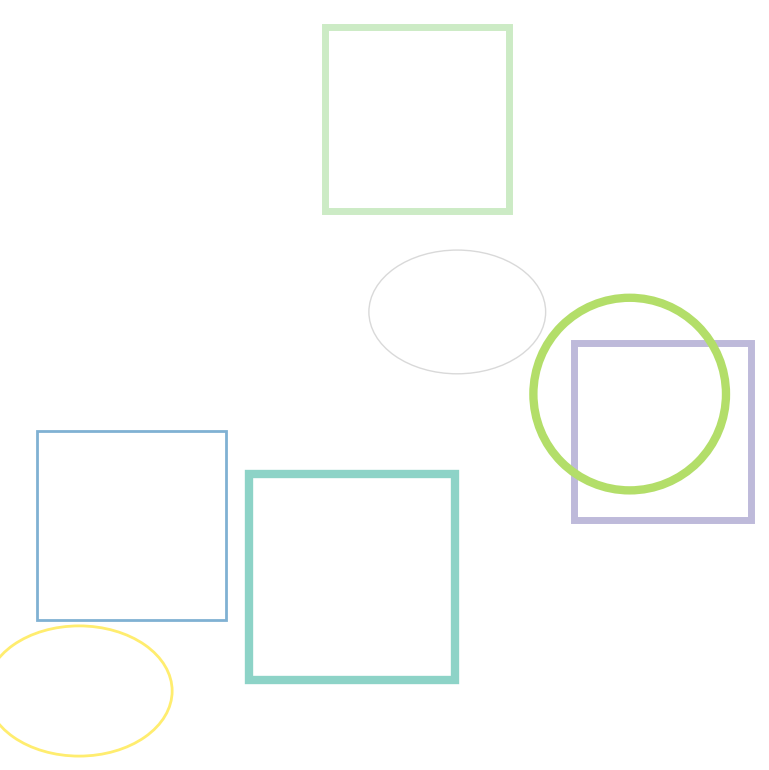[{"shape": "square", "thickness": 3, "radius": 0.67, "center": [0.457, 0.251]}, {"shape": "square", "thickness": 2.5, "radius": 0.58, "center": [0.86, 0.439]}, {"shape": "square", "thickness": 1, "radius": 0.61, "center": [0.171, 0.318]}, {"shape": "circle", "thickness": 3, "radius": 0.63, "center": [0.818, 0.488]}, {"shape": "oval", "thickness": 0.5, "radius": 0.57, "center": [0.594, 0.595]}, {"shape": "square", "thickness": 2.5, "radius": 0.6, "center": [0.541, 0.845]}, {"shape": "oval", "thickness": 1, "radius": 0.6, "center": [0.103, 0.103]}]